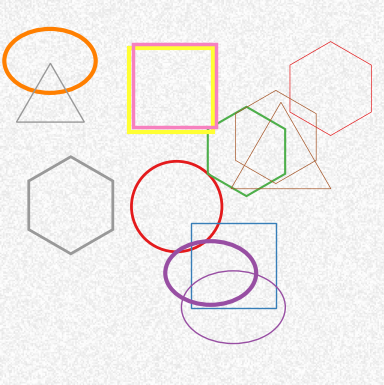[{"shape": "circle", "thickness": 2, "radius": 0.59, "center": [0.459, 0.464]}, {"shape": "hexagon", "thickness": 0.5, "radius": 0.61, "center": [0.859, 0.77]}, {"shape": "square", "thickness": 1, "radius": 0.55, "center": [0.607, 0.31]}, {"shape": "hexagon", "thickness": 1.5, "radius": 0.58, "center": [0.64, 0.607]}, {"shape": "oval", "thickness": 3, "radius": 0.59, "center": [0.547, 0.291]}, {"shape": "oval", "thickness": 1, "radius": 0.67, "center": [0.606, 0.202]}, {"shape": "oval", "thickness": 3, "radius": 0.59, "center": [0.13, 0.842]}, {"shape": "square", "thickness": 3, "radius": 0.55, "center": [0.444, 0.766]}, {"shape": "hexagon", "thickness": 0.5, "radius": 0.61, "center": [0.716, 0.644]}, {"shape": "triangle", "thickness": 0.5, "radius": 0.75, "center": [0.73, 0.585]}, {"shape": "square", "thickness": 2.5, "radius": 0.54, "center": [0.453, 0.779]}, {"shape": "hexagon", "thickness": 2, "radius": 0.63, "center": [0.184, 0.467]}, {"shape": "triangle", "thickness": 1, "radius": 0.51, "center": [0.131, 0.734]}]